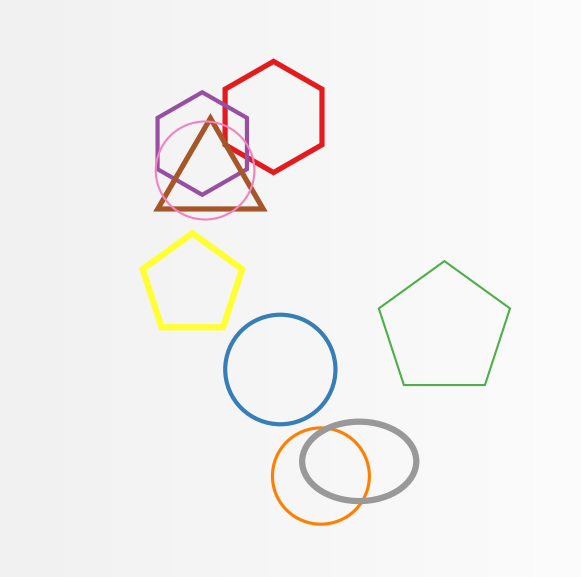[{"shape": "hexagon", "thickness": 2.5, "radius": 0.48, "center": [0.471, 0.797]}, {"shape": "circle", "thickness": 2, "radius": 0.47, "center": [0.482, 0.359]}, {"shape": "pentagon", "thickness": 1, "radius": 0.59, "center": [0.765, 0.428]}, {"shape": "hexagon", "thickness": 2, "radius": 0.44, "center": [0.348, 0.751]}, {"shape": "circle", "thickness": 1.5, "radius": 0.42, "center": [0.552, 0.175]}, {"shape": "pentagon", "thickness": 3, "radius": 0.45, "center": [0.331, 0.505]}, {"shape": "triangle", "thickness": 2.5, "radius": 0.52, "center": [0.362, 0.69]}, {"shape": "circle", "thickness": 1, "radius": 0.42, "center": [0.353, 0.704]}, {"shape": "oval", "thickness": 3, "radius": 0.49, "center": [0.618, 0.2]}]